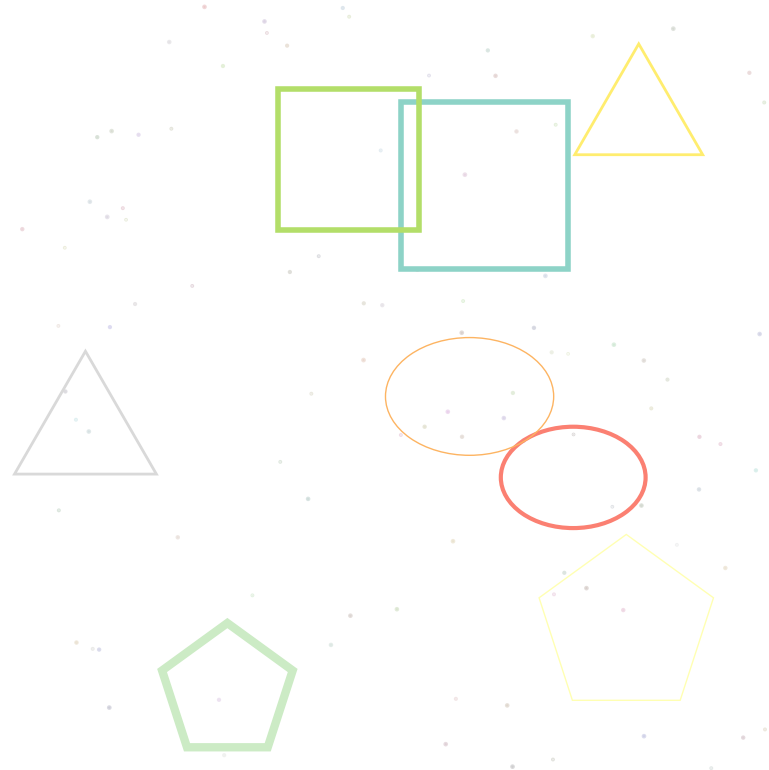[{"shape": "square", "thickness": 2, "radius": 0.54, "center": [0.629, 0.76]}, {"shape": "pentagon", "thickness": 0.5, "radius": 0.6, "center": [0.813, 0.187]}, {"shape": "oval", "thickness": 1.5, "radius": 0.47, "center": [0.744, 0.38]}, {"shape": "oval", "thickness": 0.5, "radius": 0.55, "center": [0.61, 0.485]}, {"shape": "square", "thickness": 2, "radius": 0.46, "center": [0.453, 0.793]}, {"shape": "triangle", "thickness": 1, "radius": 0.53, "center": [0.111, 0.437]}, {"shape": "pentagon", "thickness": 3, "radius": 0.45, "center": [0.295, 0.102]}, {"shape": "triangle", "thickness": 1, "radius": 0.48, "center": [0.83, 0.847]}]